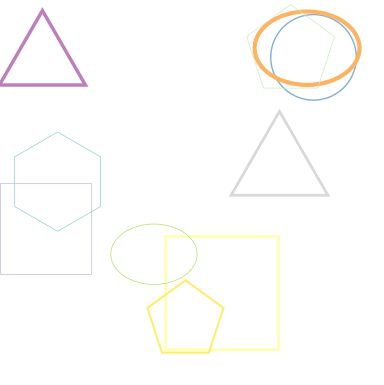[{"shape": "hexagon", "thickness": 0.5, "radius": 0.64, "center": [0.15, 0.528]}, {"shape": "square", "thickness": 2, "radius": 0.74, "center": [0.576, 0.24]}, {"shape": "square", "thickness": 0.5, "radius": 0.59, "center": [0.118, 0.408]}, {"shape": "circle", "thickness": 1, "radius": 0.56, "center": [0.814, 0.851]}, {"shape": "oval", "thickness": 3, "radius": 0.68, "center": [0.798, 0.875]}, {"shape": "oval", "thickness": 0.5, "radius": 0.56, "center": [0.4, 0.34]}, {"shape": "triangle", "thickness": 2, "radius": 0.73, "center": [0.726, 0.565]}, {"shape": "triangle", "thickness": 2.5, "radius": 0.64, "center": [0.11, 0.844]}, {"shape": "pentagon", "thickness": 0.5, "radius": 0.6, "center": [0.755, 0.868]}, {"shape": "pentagon", "thickness": 1.5, "radius": 0.52, "center": [0.482, 0.168]}]